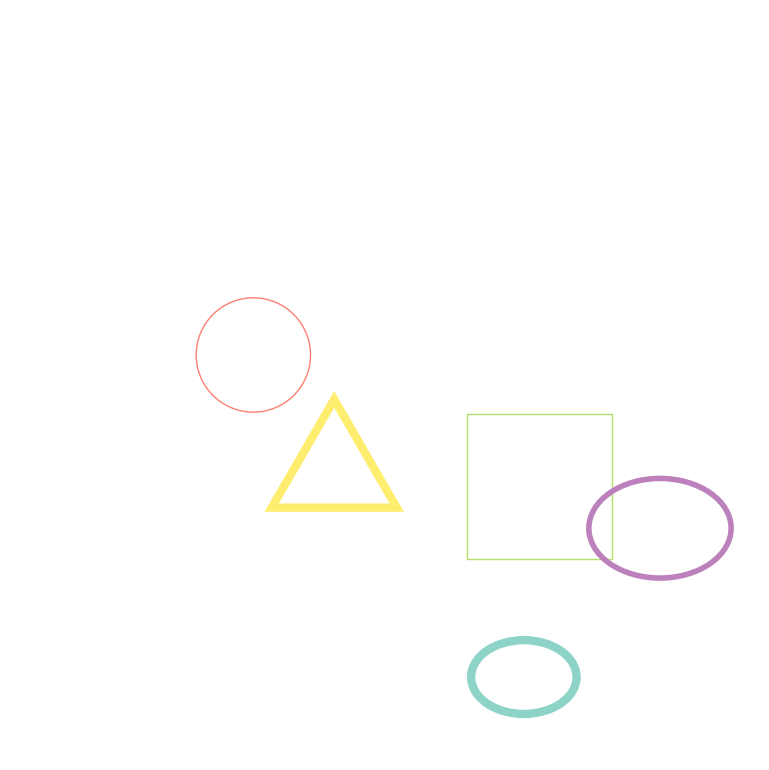[{"shape": "oval", "thickness": 3, "radius": 0.34, "center": [0.68, 0.121]}, {"shape": "circle", "thickness": 0.5, "radius": 0.37, "center": [0.329, 0.539]}, {"shape": "square", "thickness": 0.5, "radius": 0.47, "center": [0.701, 0.368]}, {"shape": "oval", "thickness": 2, "radius": 0.46, "center": [0.857, 0.314]}, {"shape": "triangle", "thickness": 3, "radius": 0.47, "center": [0.434, 0.388]}]